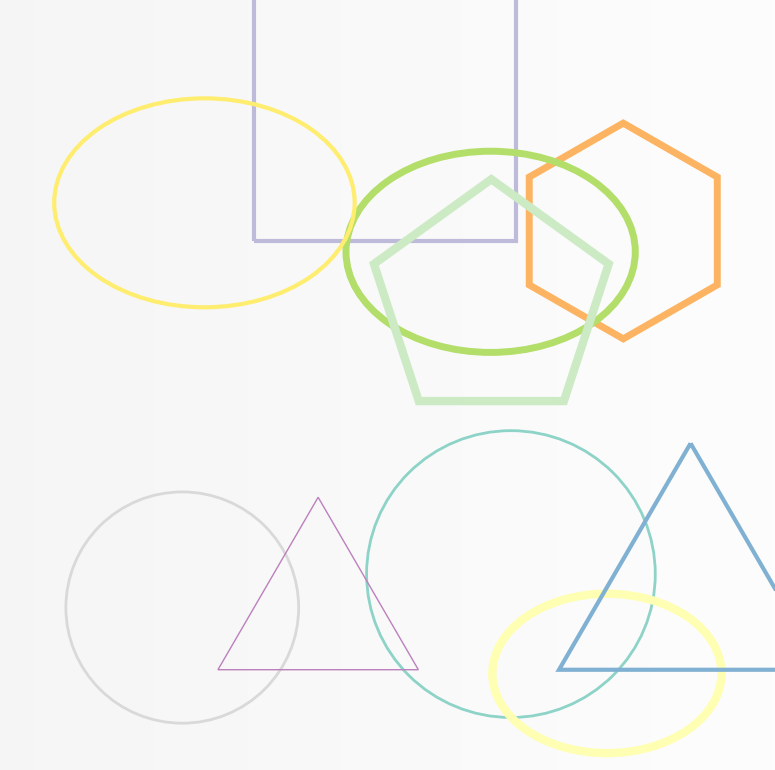[{"shape": "circle", "thickness": 1, "radius": 0.93, "center": [0.659, 0.254]}, {"shape": "oval", "thickness": 3, "radius": 0.74, "center": [0.783, 0.125]}, {"shape": "square", "thickness": 1.5, "radius": 0.84, "center": [0.496, 0.856]}, {"shape": "triangle", "thickness": 1.5, "radius": 0.98, "center": [0.891, 0.228]}, {"shape": "hexagon", "thickness": 2.5, "radius": 0.7, "center": [0.804, 0.7]}, {"shape": "oval", "thickness": 2.5, "radius": 0.93, "center": [0.633, 0.673]}, {"shape": "circle", "thickness": 1, "radius": 0.75, "center": [0.235, 0.211]}, {"shape": "triangle", "thickness": 0.5, "radius": 0.75, "center": [0.411, 0.205]}, {"shape": "pentagon", "thickness": 3, "radius": 0.8, "center": [0.634, 0.608]}, {"shape": "oval", "thickness": 1.5, "radius": 0.97, "center": [0.264, 0.737]}]